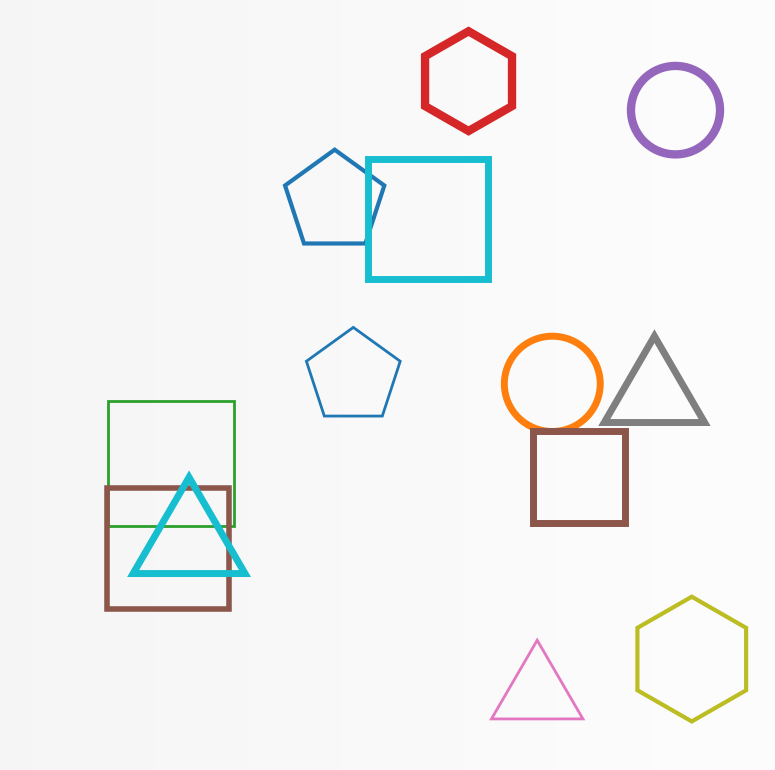[{"shape": "pentagon", "thickness": 1.5, "radius": 0.34, "center": [0.432, 0.738]}, {"shape": "pentagon", "thickness": 1, "radius": 0.32, "center": [0.456, 0.511]}, {"shape": "circle", "thickness": 2.5, "radius": 0.31, "center": [0.713, 0.502]}, {"shape": "square", "thickness": 1, "radius": 0.41, "center": [0.22, 0.398]}, {"shape": "hexagon", "thickness": 3, "radius": 0.32, "center": [0.605, 0.895]}, {"shape": "circle", "thickness": 3, "radius": 0.29, "center": [0.872, 0.857]}, {"shape": "square", "thickness": 2.5, "radius": 0.3, "center": [0.747, 0.38]}, {"shape": "square", "thickness": 2, "radius": 0.39, "center": [0.217, 0.287]}, {"shape": "triangle", "thickness": 1, "radius": 0.34, "center": [0.693, 0.1]}, {"shape": "triangle", "thickness": 2.5, "radius": 0.37, "center": [0.844, 0.489]}, {"shape": "hexagon", "thickness": 1.5, "radius": 0.4, "center": [0.893, 0.144]}, {"shape": "square", "thickness": 2.5, "radius": 0.39, "center": [0.552, 0.715]}, {"shape": "triangle", "thickness": 2.5, "radius": 0.42, "center": [0.244, 0.297]}]